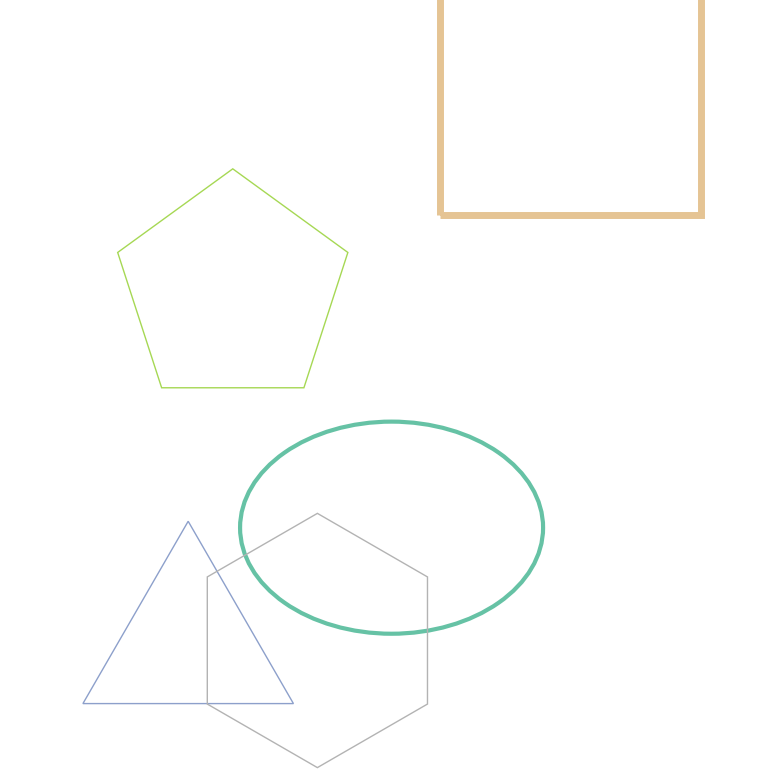[{"shape": "oval", "thickness": 1.5, "radius": 0.98, "center": [0.509, 0.315]}, {"shape": "triangle", "thickness": 0.5, "radius": 0.79, "center": [0.244, 0.165]}, {"shape": "pentagon", "thickness": 0.5, "radius": 0.79, "center": [0.302, 0.624]}, {"shape": "square", "thickness": 2.5, "radius": 0.85, "center": [0.741, 0.891]}, {"shape": "hexagon", "thickness": 0.5, "radius": 0.83, "center": [0.412, 0.168]}]